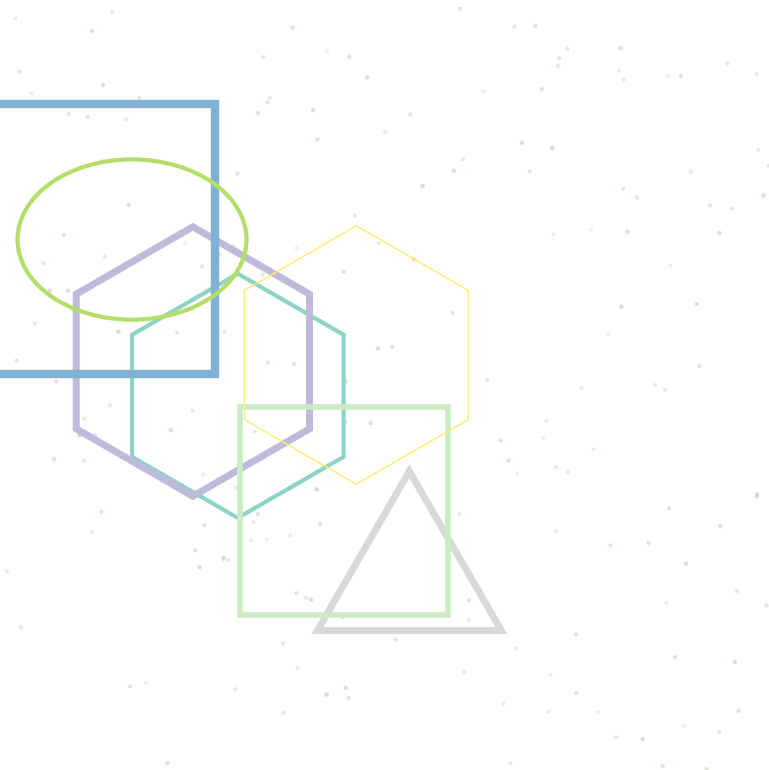[{"shape": "hexagon", "thickness": 1.5, "radius": 0.79, "center": [0.309, 0.486]}, {"shape": "hexagon", "thickness": 2.5, "radius": 0.87, "center": [0.25, 0.531]}, {"shape": "square", "thickness": 3, "radius": 0.88, "center": [0.104, 0.689]}, {"shape": "oval", "thickness": 1.5, "radius": 0.74, "center": [0.171, 0.689]}, {"shape": "triangle", "thickness": 2.5, "radius": 0.69, "center": [0.532, 0.25]}, {"shape": "square", "thickness": 2, "radius": 0.68, "center": [0.446, 0.337]}, {"shape": "hexagon", "thickness": 0.5, "radius": 0.84, "center": [0.463, 0.539]}]